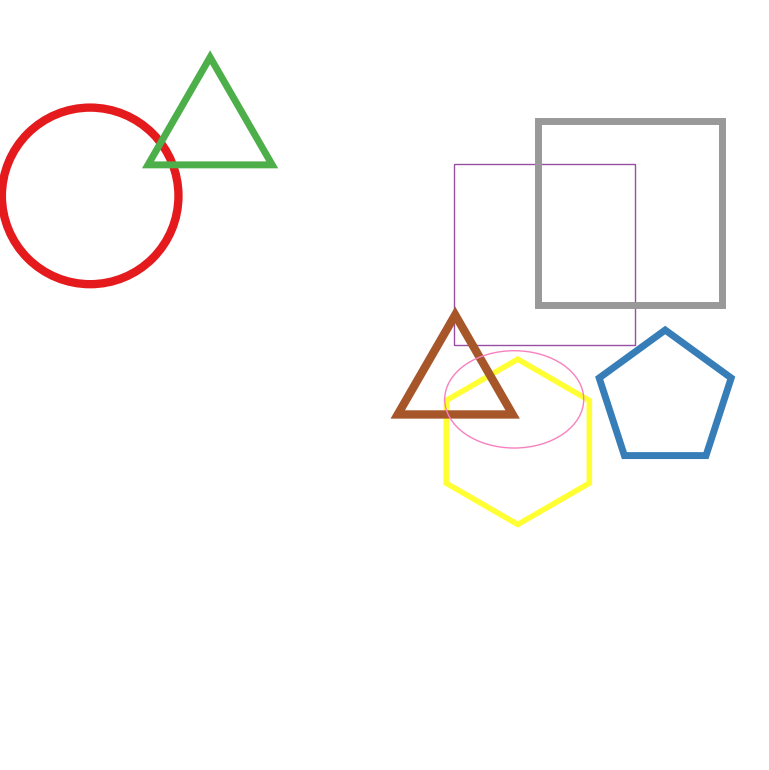[{"shape": "circle", "thickness": 3, "radius": 0.57, "center": [0.117, 0.746]}, {"shape": "pentagon", "thickness": 2.5, "radius": 0.45, "center": [0.864, 0.481]}, {"shape": "triangle", "thickness": 2.5, "radius": 0.47, "center": [0.273, 0.832]}, {"shape": "square", "thickness": 0.5, "radius": 0.59, "center": [0.708, 0.67]}, {"shape": "hexagon", "thickness": 2, "radius": 0.54, "center": [0.672, 0.426]}, {"shape": "triangle", "thickness": 3, "radius": 0.43, "center": [0.591, 0.505]}, {"shape": "oval", "thickness": 0.5, "radius": 0.45, "center": [0.668, 0.481]}, {"shape": "square", "thickness": 2.5, "radius": 0.6, "center": [0.818, 0.723]}]